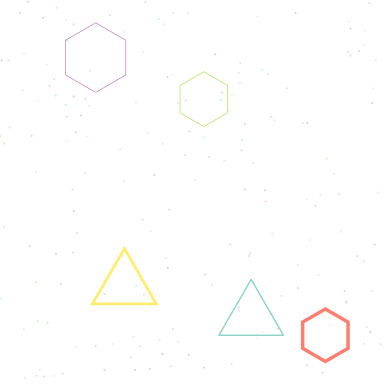[{"shape": "triangle", "thickness": 1, "radius": 0.48, "center": [0.652, 0.178]}, {"shape": "hexagon", "thickness": 2.5, "radius": 0.34, "center": [0.845, 0.129]}, {"shape": "hexagon", "thickness": 0.5, "radius": 0.36, "center": [0.529, 0.743]}, {"shape": "hexagon", "thickness": 0.5, "radius": 0.45, "center": [0.249, 0.85]}, {"shape": "triangle", "thickness": 2, "radius": 0.48, "center": [0.323, 0.259]}]